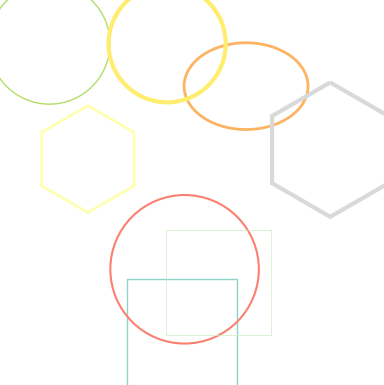[{"shape": "square", "thickness": 1, "radius": 0.71, "center": [0.474, 0.132]}, {"shape": "hexagon", "thickness": 2, "radius": 0.69, "center": [0.228, 0.587]}, {"shape": "circle", "thickness": 1.5, "radius": 0.96, "center": [0.479, 0.301]}, {"shape": "oval", "thickness": 2, "radius": 0.8, "center": [0.639, 0.776]}, {"shape": "circle", "thickness": 1, "radius": 0.79, "center": [0.128, 0.887]}, {"shape": "hexagon", "thickness": 3, "radius": 0.87, "center": [0.858, 0.611]}, {"shape": "square", "thickness": 0.5, "radius": 0.68, "center": [0.567, 0.266]}, {"shape": "circle", "thickness": 3, "radius": 0.76, "center": [0.434, 0.886]}]